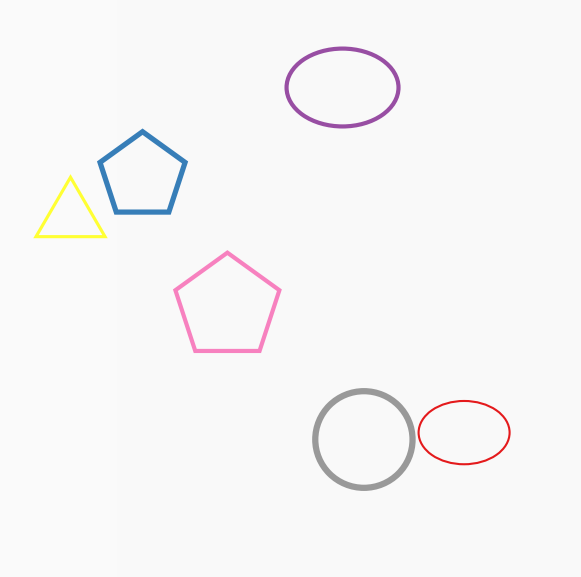[{"shape": "oval", "thickness": 1, "radius": 0.39, "center": [0.798, 0.25]}, {"shape": "pentagon", "thickness": 2.5, "radius": 0.38, "center": [0.245, 0.694]}, {"shape": "oval", "thickness": 2, "radius": 0.48, "center": [0.589, 0.848]}, {"shape": "triangle", "thickness": 1.5, "radius": 0.34, "center": [0.121, 0.624]}, {"shape": "pentagon", "thickness": 2, "radius": 0.47, "center": [0.391, 0.468]}, {"shape": "circle", "thickness": 3, "radius": 0.42, "center": [0.626, 0.238]}]